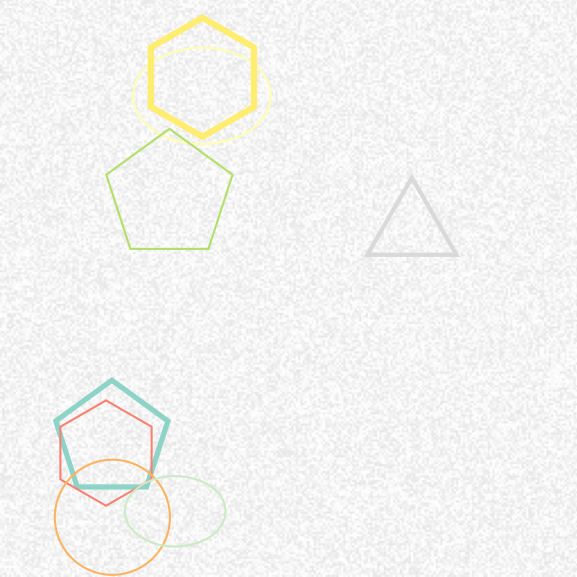[{"shape": "pentagon", "thickness": 2.5, "radius": 0.51, "center": [0.194, 0.239]}, {"shape": "oval", "thickness": 1, "radius": 0.6, "center": [0.35, 0.833]}, {"shape": "hexagon", "thickness": 1, "radius": 0.46, "center": [0.184, 0.215]}, {"shape": "circle", "thickness": 1, "radius": 0.5, "center": [0.195, 0.103]}, {"shape": "pentagon", "thickness": 1, "radius": 0.57, "center": [0.293, 0.661]}, {"shape": "triangle", "thickness": 2, "radius": 0.45, "center": [0.713, 0.602]}, {"shape": "oval", "thickness": 1, "radius": 0.44, "center": [0.303, 0.114]}, {"shape": "hexagon", "thickness": 3, "radius": 0.52, "center": [0.351, 0.865]}]